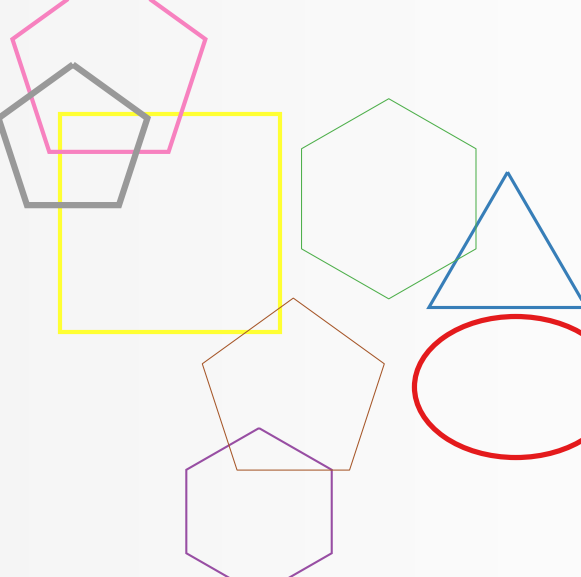[{"shape": "oval", "thickness": 2.5, "radius": 0.87, "center": [0.887, 0.329]}, {"shape": "triangle", "thickness": 1.5, "radius": 0.78, "center": [0.873, 0.545]}, {"shape": "hexagon", "thickness": 0.5, "radius": 0.87, "center": [0.669, 0.655]}, {"shape": "hexagon", "thickness": 1, "radius": 0.72, "center": [0.446, 0.113]}, {"shape": "square", "thickness": 2, "radius": 0.94, "center": [0.292, 0.612]}, {"shape": "pentagon", "thickness": 0.5, "radius": 0.82, "center": [0.505, 0.318]}, {"shape": "pentagon", "thickness": 2, "radius": 0.87, "center": [0.187, 0.877]}, {"shape": "pentagon", "thickness": 3, "radius": 0.67, "center": [0.126, 0.753]}]